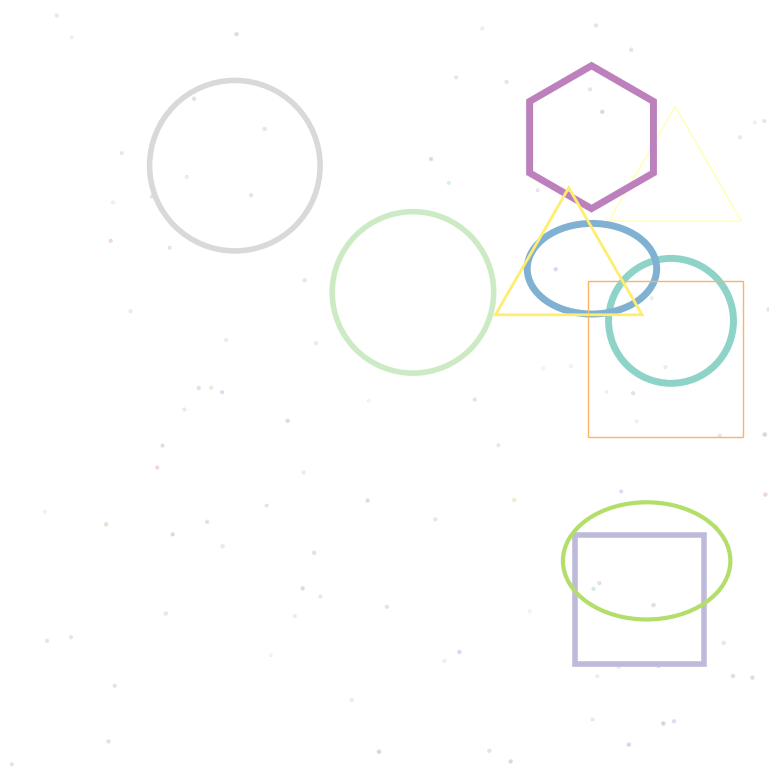[{"shape": "circle", "thickness": 2.5, "radius": 0.41, "center": [0.871, 0.583]}, {"shape": "triangle", "thickness": 0.5, "radius": 0.5, "center": [0.877, 0.762]}, {"shape": "square", "thickness": 2, "radius": 0.42, "center": [0.831, 0.221]}, {"shape": "oval", "thickness": 2.5, "radius": 0.42, "center": [0.769, 0.651]}, {"shape": "square", "thickness": 0.5, "radius": 0.51, "center": [0.864, 0.534]}, {"shape": "oval", "thickness": 1.5, "radius": 0.54, "center": [0.84, 0.272]}, {"shape": "circle", "thickness": 2, "radius": 0.55, "center": [0.305, 0.785]}, {"shape": "hexagon", "thickness": 2.5, "radius": 0.46, "center": [0.768, 0.822]}, {"shape": "circle", "thickness": 2, "radius": 0.52, "center": [0.536, 0.62]}, {"shape": "triangle", "thickness": 1, "radius": 0.55, "center": [0.739, 0.646]}]